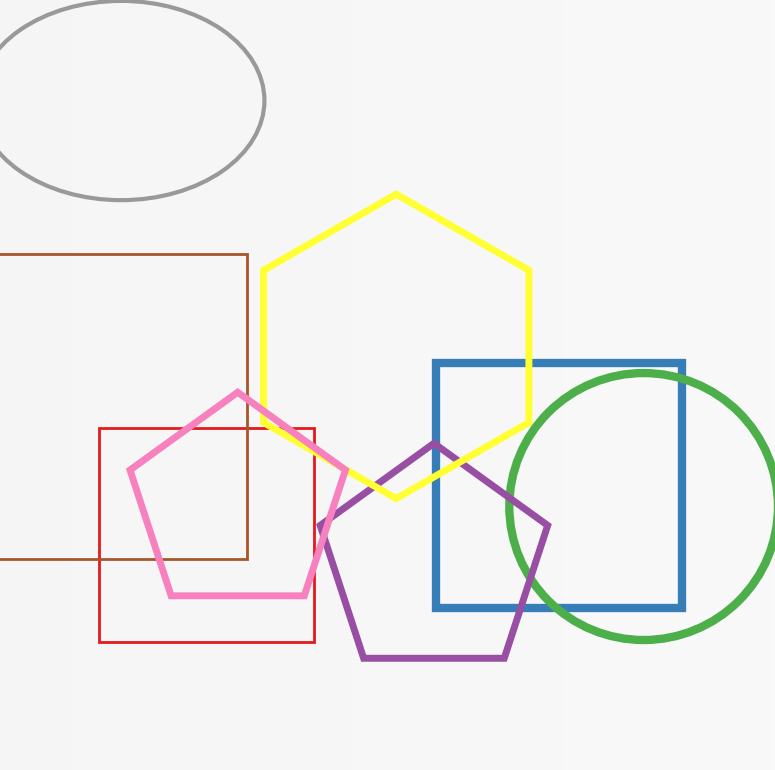[{"shape": "square", "thickness": 1, "radius": 0.69, "center": [0.266, 0.305]}, {"shape": "square", "thickness": 3, "radius": 0.8, "center": [0.721, 0.37]}, {"shape": "circle", "thickness": 3, "radius": 0.87, "center": [0.831, 0.342]}, {"shape": "pentagon", "thickness": 2.5, "radius": 0.77, "center": [0.56, 0.27]}, {"shape": "hexagon", "thickness": 2.5, "radius": 0.99, "center": [0.511, 0.55]}, {"shape": "square", "thickness": 1, "radius": 0.99, "center": [0.12, 0.472]}, {"shape": "pentagon", "thickness": 2.5, "radius": 0.73, "center": [0.307, 0.344]}, {"shape": "oval", "thickness": 1.5, "radius": 0.92, "center": [0.156, 0.869]}]